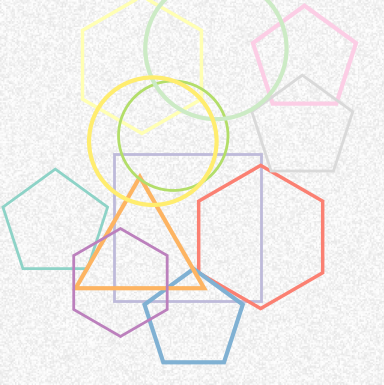[{"shape": "pentagon", "thickness": 2, "radius": 0.71, "center": [0.144, 0.418]}, {"shape": "hexagon", "thickness": 2.5, "radius": 0.89, "center": [0.369, 0.832]}, {"shape": "square", "thickness": 2, "radius": 0.96, "center": [0.487, 0.41]}, {"shape": "hexagon", "thickness": 2.5, "radius": 0.93, "center": [0.677, 0.384]}, {"shape": "pentagon", "thickness": 3, "radius": 0.67, "center": [0.503, 0.167]}, {"shape": "triangle", "thickness": 3, "radius": 0.96, "center": [0.363, 0.348]}, {"shape": "circle", "thickness": 2, "radius": 0.71, "center": [0.45, 0.647]}, {"shape": "pentagon", "thickness": 3, "radius": 0.7, "center": [0.791, 0.845]}, {"shape": "pentagon", "thickness": 2, "radius": 0.69, "center": [0.785, 0.667]}, {"shape": "hexagon", "thickness": 2, "radius": 0.7, "center": [0.313, 0.266]}, {"shape": "circle", "thickness": 3, "radius": 0.92, "center": [0.561, 0.874]}, {"shape": "circle", "thickness": 3, "radius": 0.83, "center": [0.397, 0.633]}]